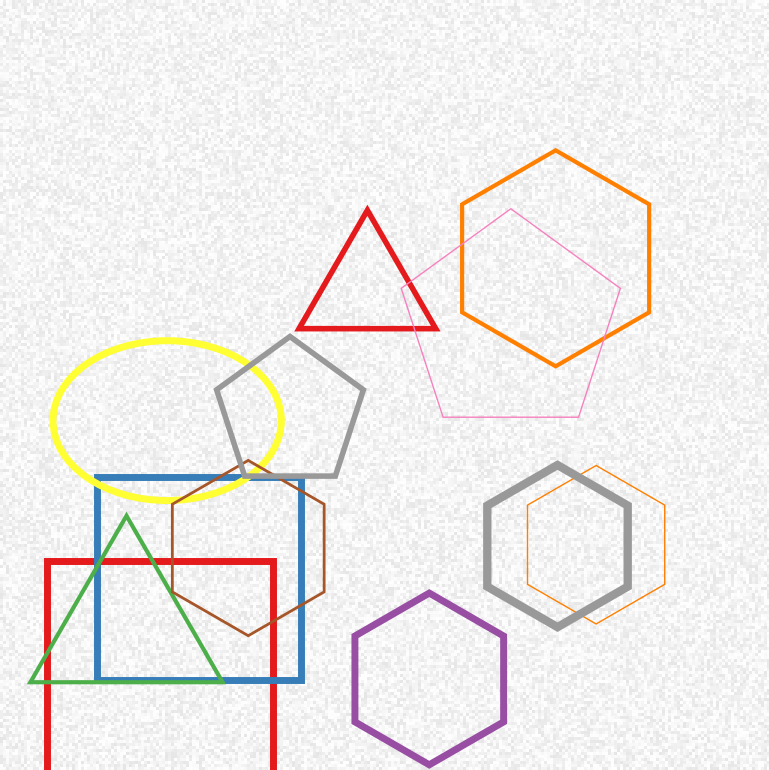[{"shape": "square", "thickness": 2.5, "radius": 0.73, "center": [0.208, 0.124]}, {"shape": "triangle", "thickness": 2, "radius": 0.51, "center": [0.477, 0.624]}, {"shape": "square", "thickness": 2.5, "radius": 0.66, "center": [0.258, 0.249]}, {"shape": "triangle", "thickness": 1.5, "radius": 0.72, "center": [0.164, 0.186]}, {"shape": "hexagon", "thickness": 2.5, "radius": 0.56, "center": [0.557, 0.118]}, {"shape": "hexagon", "thickness": 1.5, "radius": 0.7, "center": [0.722, 0.665]}, {"shape": "hexagon", "thickness": 0.5, "radius": 0.51, "center": [0.774, 0.293]}, {"shape": "oval", "thickness": 2.5, "radius": 0.74, "center": [0.217, 0.454]}, {"shape": "hexagon", "thickness": 1, "radius": 0.57, "center": [0.322, 0.288]}, {"shape": "pentagon", "thickness": 0.5, "radius": 0.75, "center": [0.663, 0.579]}, {"shape": "hexagon", "thickness": 3, "radius": 0.53, "center": [0.724, 0.291]}, {"shape": "pentagon", "thickness": 2, "radius": 0.5, "center": [0.377, 0.463]}]